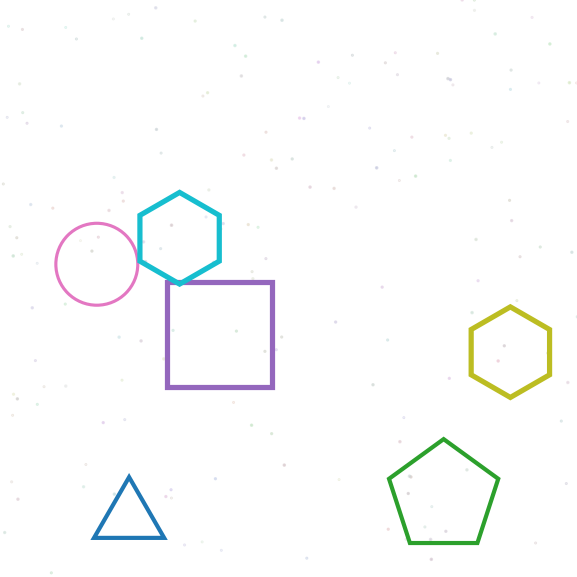[{"shape": "triangle", "thickness": 2, "radius": 0.35, "center": [0.224, 0.103]}, {"shape": "pentagon", "thickness": 2, "radius": 0.5, "center": [0.768, 0.139]}, {"shape": "square", "thickness": 2.5, "radius": 0.46, "center": [0.38, 0.419]}, {"shape": "circle", "thickness": 1.5, "radius": 0.35, "center": [0.168, 0.542]}, {"shape": "hexagon", "thickness": 2.5, "radius": 0.39, "center": [0.884, 0.389]}, {"shape": "hexagon", "thickness": 2.5, "radius": 0.4, "center": [0.311, 0.587]}]